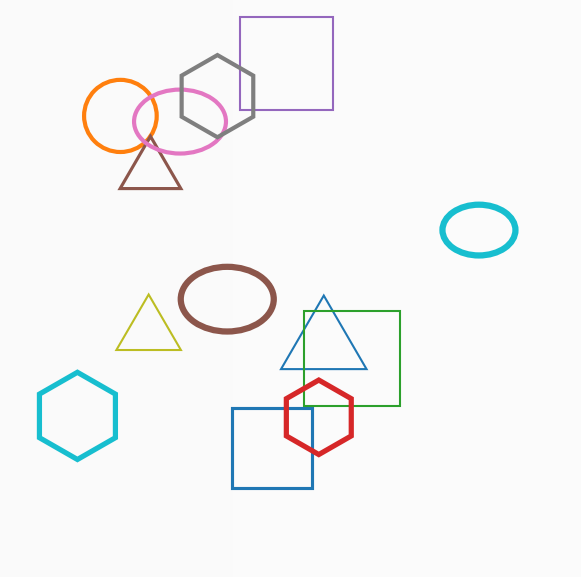[{"shape": "triangle", "thickness": 1, "radius": 0.42, "center": [0.557, 0.402]}, {"shape": "square", "thickness": 1.5, "radius": 0.35, "center": [0.468, 0.223]}, {"shape": "circle", "thickness": 2, "radius": 0.31, "center": [0.207, 0.798]}, {"shape": "square", "thickness": 1, "radius": 0.41, "center": [0.606, 0.379]}, {"shape": "hexagon", "thickness": 2.5, "radius": 0.32, "center": [0.548, 0.277]}, {"shape": "square", "thickness": 1, "radius": 0.4, "center": [0.493, 0.889]}, {"shape": "triangle", "thickness": 1.5, "radius": 0.3, "center": [0.259, 0.703]}, {"shape": "oval", "thickness": 3, "radius": 0.4, "center": [0.391, 0.481]}, {"shape": "oval", "thickness": 2, "radius": 0.4, "center": [0.31, 0.789]}, {"shape": "hexagon", "thickness": 2, "radius": 0.36, "center": [0.374, 0.833]}, {"shape": "triangle", "thickness": 1, "radius": 0.32, "center": [0.256, 0.425]}, {"shape": "hexagon", "thickness": 2.5, "radius": 0.38, "center": [0.133, 0.279]}, {"shape": "oval", "thickness": 3, "radius": 0.31, "center": [0.824, 0.601]}]